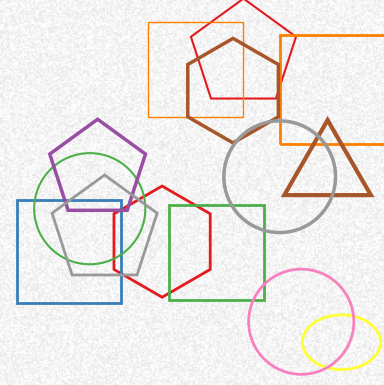[{"shape": "hexagon", "thickness": 2, "radius": 0.72, "center": [0.421, 0.372]}, {"shape": "pentagon", "thickness": 1.5, "radius": 0.72, "center": [0.632, 0.86]}, {"shape": "square", "thickness": 2, "radius": 0.67, "center": [0.179, 0.347]}, {"shape": "circle", "thickness": 1.5, "radius": 0.72, "center": [0.233, 0.458]}, {"shape": "square", "thickness": 2, "radius": 0.62, "center": [0.563, 0.345]}, {"shape": "pentagon", "thickness": 2.5, "radius": 0.65, "center": [0.254, 0.56]}, {"shape": "square", "thickness": 2, "radius": 0.71, "center": [0.868, 0.768]}, {"shape": "square", "thickness": 1, "radius": 0.62, "center": [0.508, 0.82]}, {"shape": "oval", "thickness": 2, "radius": 0.51, "center": [0.887, 0.111]}, {"shape": "hexagon", "thickness": 2.5, "radius": 0.68, "center": [0.605, 0.765]}, {"shape": "triangle", "thickness": 3, "radius": 0.65, "center": [0.851, 0.558]}, {"shape": "circle", "thickness": 2, "radius": 0.68, "center": [0.782, 0.164]}, {"shape": "circle", "thickness": 2.5, "radius": 0.73, "center": [0.726, 0.541]}, {"shape": "pentagon", "thickness": 2, "radius": 0.72, "center": [0.272, 0.402]}]